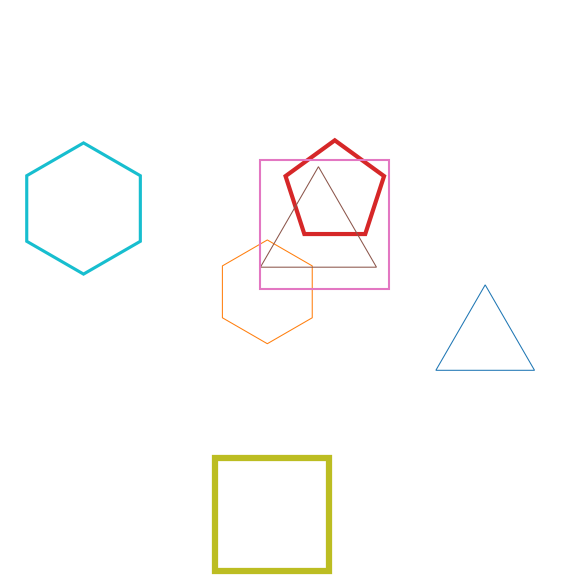[{"shape": "triangle", "thickness": 0.5, "radius": 0.49, "center": [0.84, 0.407]}, {"shape": "hexagon", "thickness": 0.5, "radius": 0.45, "center": [0.463, 0.494]}, {"shape": "pentagon", "thickness": 2, "radius": 0.45, "center": [0.58, 0.666]}, {"shape": "triangle", "thickness": 0.5, "radius": 0.58, "center": [0.551, 0.594]}, {"shape": "square", "thickness": 1, "radius": 0.56, "center": [0.562, 0.61]}, {"shape": "square", "thickness": 3, "radius": 0.49, "center": [0.471, 0.108]}, {"shape": "hexagon", "thickness": 1.5, "radius": 0.57, "center": [0.145, 0.638]}]